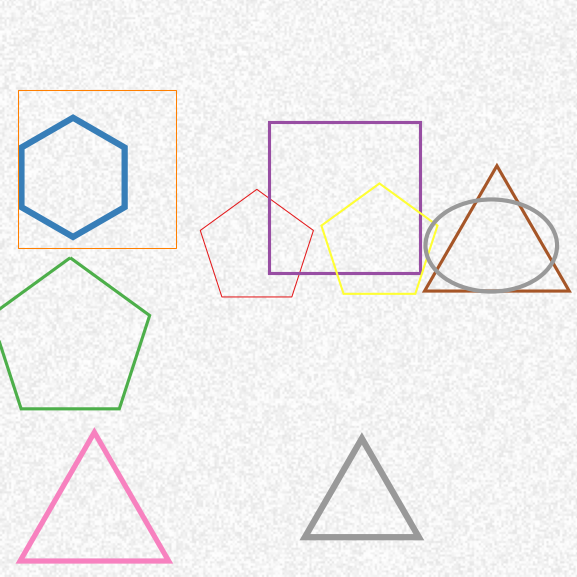[{"shape": "pentagon", "thickness": 0.5, "radius": 0.52, "center": [0.445, 0.568]}, {"shape": "hexagon", "thickness": 3, "radius": 0.52, "center": [0.126, 0.692]}, {"shape": "pentagon", "thickness": 1.5, "radius": 0.72, "center": [0.122, 0.408]}, {"shape": "square", "thickness": 1.5, "radius": 0.65, "center": [0.596, 0.657]}, {"shape": "square", "thickness": 0.5, "radius": 0.69, "center": [0.168, 0.706]}, {"shape": "pentagon", "thickness": 1, "radius": 0.53, "center": [0.657, 0.576]}, {"shape": "triangle", "thickness": 1.5, "radius": 0.72, "center": [0.86, 0.567]}, {"shape": "triangle", "thickness": 2.5, "radius": 0.74, "center": [0.163, 0.102]}, {"shape": "triangle", "thickness": 3, "radius": 0.57, "center": [0.627, 0.126]}, {"shape": "oval", "thickness": 2, "radius": 0.57, "center": [0.851, 0.574]}]